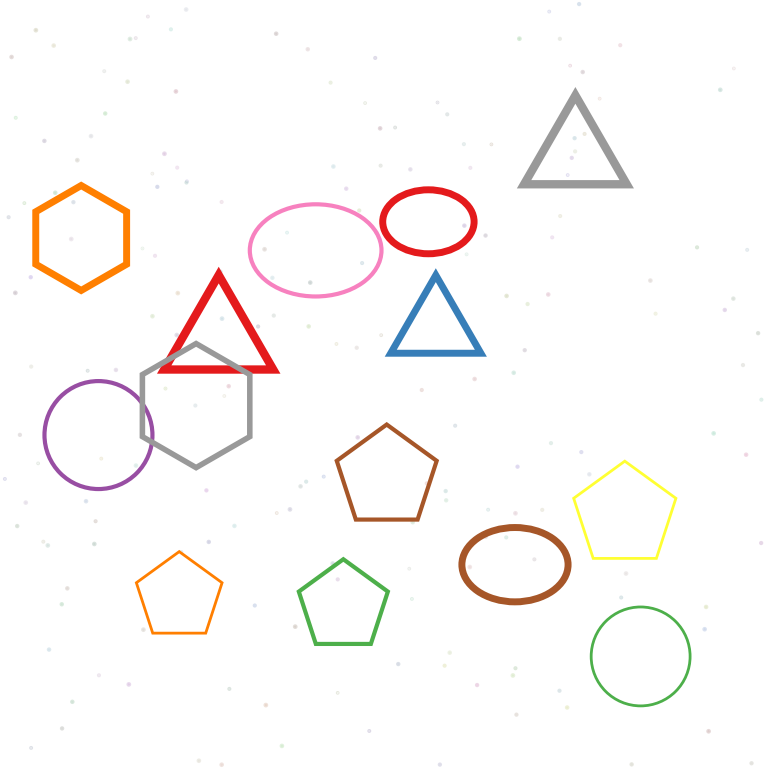[{"shape": "oval", "thickness": 2.5, "radius": 0.3, "center": [0.556, 0.712]}, {"shape": "triangle", "thickness": 3, "radius": 0.41, "center": [0.284, 0.561]}, {"shape": "triangle", "thickness": 2.5, "radius": 0.34, "center": [0.566, 0.575]}, {"shape": "circle", "thickness": 1, "radius": 0.32, "center": [0.832, 0.147]}, {"shape": "pentagon", "thickness": 1.5, "radius": 0.3, "center": [0.446, 0.213]}, {"shape": "circle", "thickness": 1.5, "radius": 0.35, "center": [0.128, 0.435]}, {"shape": "hexagon", "thickness": 2.5, "radius": 0.34, "center": [0.105, 0.691]}, {"shape": "pentagon", "thickness": 1, "radius": 0.29, "center": [0.233, 0.225]}, {"shape": "pentagon", "thickness": 1, "radius": 0.35, "center": [0.811, 0.331]}, {"shape": "pentagon", "thickness": 1.5, "radius": 0.34, "center": [0.502, 0.38]}, {"shape": "oval", "thickness": 2.5, "radius": 0.34, "center": [0.669, 0.267]}, {"shape": "oval", "thickness": 1.5, "radius": 0.43, "center": [0.41, 0.675]}, {"shape": "hexagon", "thickness": 2, "radius": 0.4, "center": [0.255, 0.473]}, {"shape": "triangle", "thickness": 3, "radius": 0.38, "center": [0.747, 0.799]}]